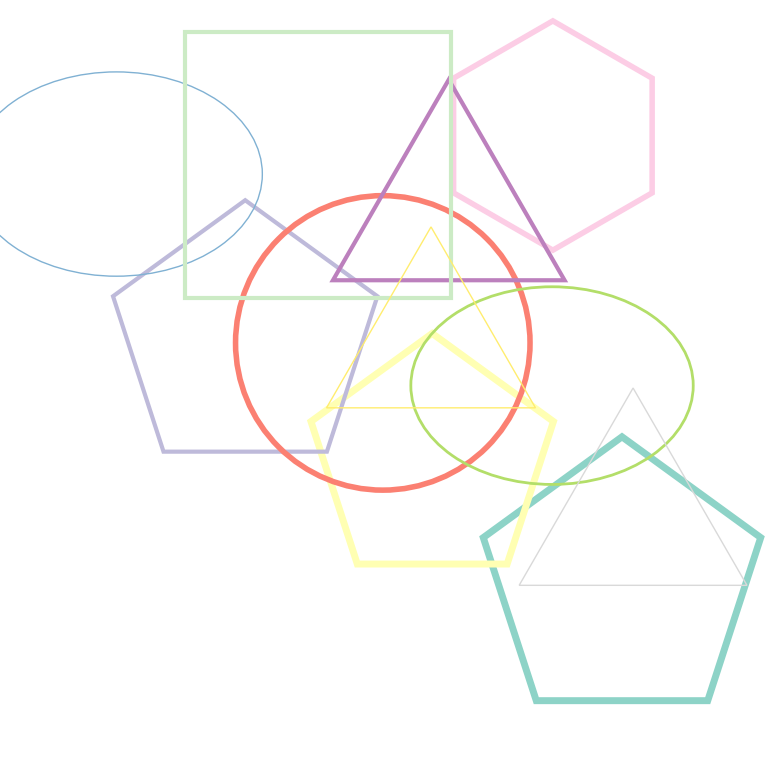[{"shape": "pentagon", "thickness": 2.5, "radius": 0.95, "center": [0.808, 0.243]}, {"shape": "pentagon", "thickness": 2.5, "radius": 0.83, "center": [0.561, 0.401]}, {"shape": "pentagon", "thickness": 1.5, "radius": 0.9, "center": [0.318, 0.559]}, {"shape": "circle", "thickness": 2, "radius": 0.96, "center": [0.497, 0.555]}, {"shape": "oval", "thickness": 0.5, "radius": 0.95, "center": [0.151, 0.774]}, {"shape": "oval", "thickness": 1, "radius": 0.92, "center": [0.717, 0.499]}, {"shape": "hexagon", "thickness": 2, "radius": 0.74, "center": [0.718, 0.824]}, {"shape": "triangle", "thickness": 0.5, "radius": 0.85, "center": [0.822, 0.325]}, {"shape": "triangle", "thickness": 1.5, "radius": 0.87, "center": [0.583, 0.723]}, {"shape": "square", "thickness": 1.5, "radius": 0.86, "center": [0.413, 0.786]}, {"shape": "triangle", "thickness": 0.5, "radius": 0.78, "center": [0.56, 0.549]}]